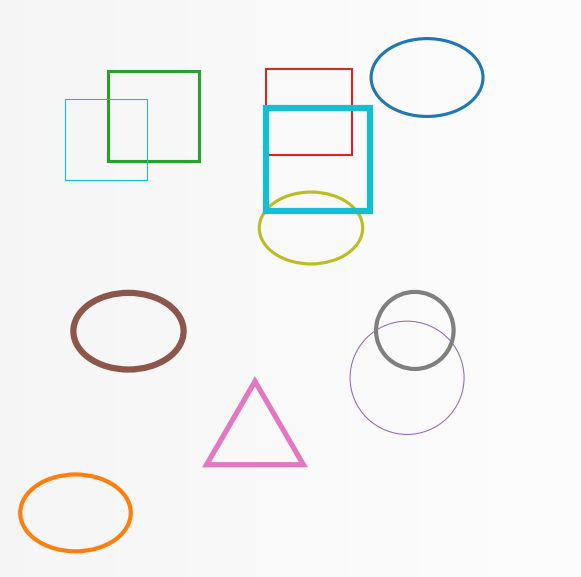[{"shape": "oval", "thickness": 1.5, "radius": 0.48, "center": [0.735, 0.865]}, {"shape": "oval", "thickness": 2, "radius": 0.48, "center": [0.13, 0.111]}, {"shape": "square", "thickness": 1.5, "radius": 0.39, "center": [0.265, 0.798]}, {"shape": "square", "thickness": 1, "radius": 0.37, "center": [0.532, 0.804]}, {"shape": "circle", "thickness": 0.5, "radius": 0.49, "center": [0.7, 0.345]}, {"shape": "oval", "thickness": 3, "radius": 0.47, "center": [0.221, 0.426]}, {"shape": "triangle", "thickness": 2.5, "radius": 0.48, "center": [0.439, 0.243]}, {"shape": "circle", "thickness": 2, "radius": 0.33, "center": [0.714, 0.427]}, {"shape": "oval", "thickness": 1.5, "radius": 0.44, "center": [0.535, 0.604]}, {"shape": "square", "thickness": 0.5, "radius": 0.35, "center": [0.182, 0.758]}, {"shape": "square", "thickness": 3, "radius": 0.45, "center": [0.547, 0.723]}]